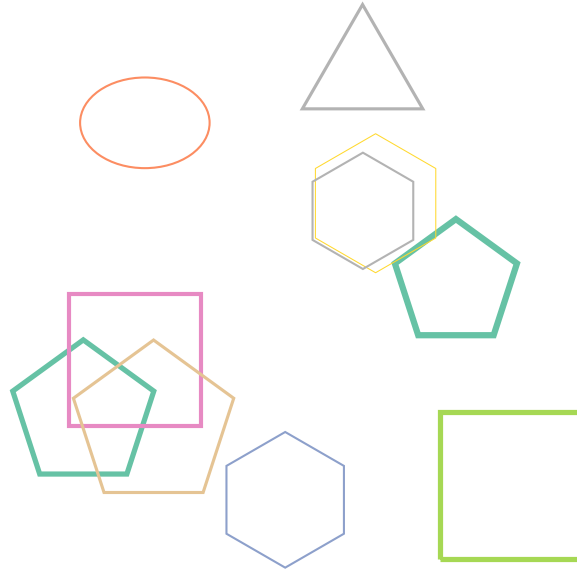[{"shape": "pentagon", "thickness": 3, "radius": 0.56, "center": [0.789, 0.509]}, {"shape": "pentagon", "thickness": 2.5, "radius": 0.64, "center": [0.144, 0.282]}, {"shape": "oval", "thickness": 1, "radius": 0.56, "center": [0.251, 0.786]}, {"shape": "hexagon", "thickness": 1, "radius": 0.59, "center": [0.494, 0.134]}, {"shape": "square", "thickness": 2, "radius": 0.57, "center": [0.234, 0.375]}, {"shape": "square", "thickness": 2.5, "radius": 0.64, "center": [0.89, 0.158]}, {"shape": "hexagon", "thickness": 0.5, "radius": 0.6, "center": [0.65, 0.647]}, {"shape": "pentagon", "thickness": 1.5, "radius": 0.73, "center": [0.266, 0.264]}, {"shape": "hexagon", "thickness": 1, "radius": 0.5, "center": [0.628, 0.634]}, {"shape": "triangle", "thickness": 1.5, "radius": 0.6, "center": [0.628, 0.871]}]